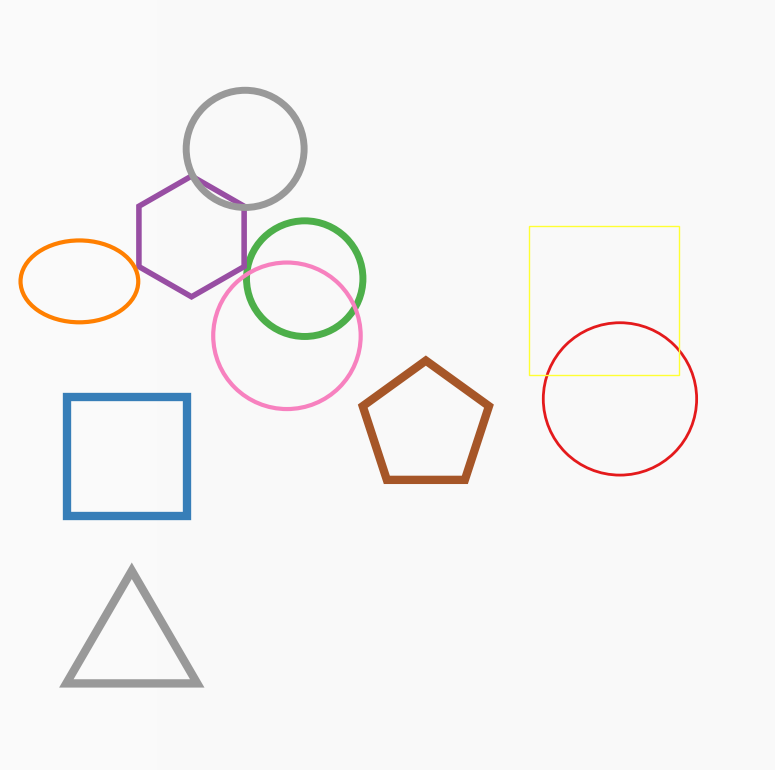[{"shape": "circle", "thickness": 1, "radius": 0.49, "center": [0.8, 0.482]}, {"shape": "square", "thickness": 3, "radius": 0.39, "center": [0.164, 0.407]}, {"shape": "circle", "thickness": 2.5, "radius": 0.38, "center": [0.393, 0.638]}, {"shape": "hexagon", "thickness": 2, "radius": 0.39, "center": [0.247, 0.693]}, {"shape": "oval", "thickness": 1.5, "radius": 0.38, "center": [0.102, 0.635]}, {"shape": "square", "thickness": 0.5, "radius": 0.48, "center": [0.779, 0.609]}, {"shape": "pentagon", "thickness": 3, "radius": 0.43, "center": [0.549, 0.446]}, {"shape": "circle", "thickness": 1.5, "radius": 0.48, "center": [0.37, 0.564]}, {"shape": "circle", "thickness": 2.5, "radius": 0.38, "center": [0.316, 0.807]}, {"shape": "triangle", "thickness": 3, "radius": 0.49, "center": [0.17, 0.161]}]